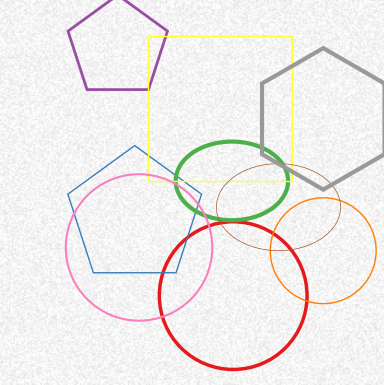[{"shape": "circle", "thickness": 2.5, "radius": 0.96, "center": [0.606, 0.232]}, {"shape": "pentagon", "thickness": 1, "radius": 0.91, "center": [0.35, 0.439]}, {"shape": "oval", "thickness": 3, "radius": 0.73, "center": [0.602, 0.53]}, {"shape": "pentagon", "thickness": 2, "radius": 0.68, "center": [0.306, 0.877]}, {"shape": "circle", "thickness": 1, "radius": 0.69, "center": [0.84, 0.349]}, {"shape": "square", "thickness": 1, "radius": 0.94, "center": [0.571, 0.717]}, {"shape": "oval", "thickness": 0.5, "radius": 0.81, "center": [0.723, 0.462]}, {"shape": "circle", "thickness": 1.5, "radius": 0.95, "center": [0.361, 0.357]}, {"shape": "hexagon", "thickness": 3, "radius": 0.92, "center": [0.84, 0.691]}]